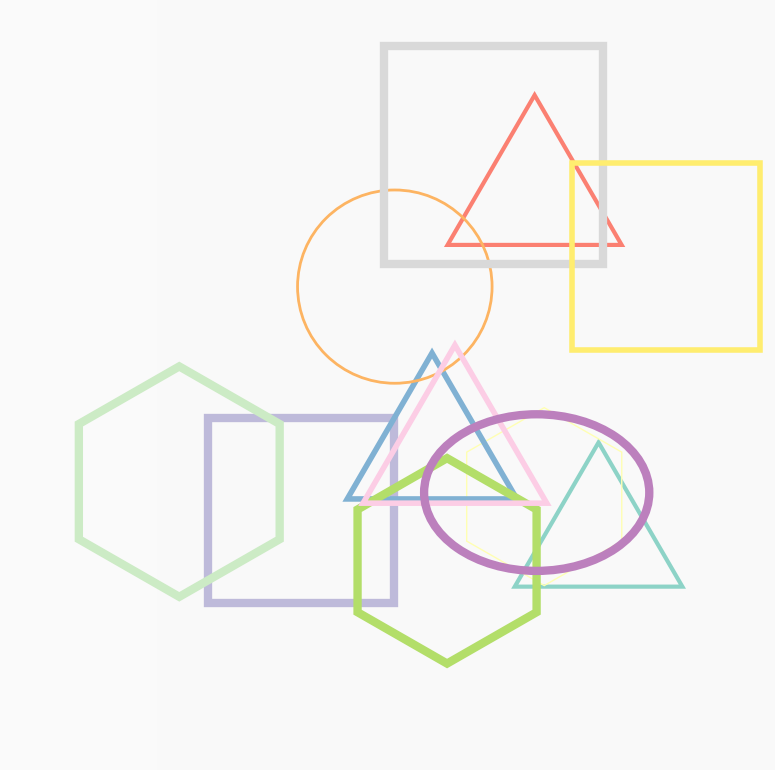[{"shape": "triangle", "thickness": 1.5, "radius": 0.62, "center": [0.772, 0.301]}, {"shape": "hexagon", "thickness": 0.5, "radius": 0.58, "center": [0.702, 0.355]}, {"shape": "square", "thickness": 3, "radius": 0.6, "center": [0.388, 0.337]}, {"shape": "triangle", "thickness": 1.5, "radius": 0.65, "center": [0.69, 0.747]}, {"shape": "triangle", "thickness": 2, "radius": 0.63, "center": [0.557, 0.415]}, {"shape": "circle", "thickness": 1, "radius": 0.63, "center": [0.509, 0.628]}, {"shape": "hexagon", "thickness": 3, "radius": 0.67, "center": [0.577, 0.272]}, {"shape": "triangle", "thickness": 2, "radius": 0.68, "center": [0.587, 0.415]}, {"shape": "square", "thickness": 3, "radius": 0.71, "center": [0.637, 0.799]}, {"shape": "oval", "thickness": 3, "radius": 0.73, "center": [0.693, 0.36]}, {"shape": "hexagon", "thickness": 3, "radius": 0.75, "center": [0.231, 0.375]}, {"shape": "square", "thickness": 2, "radius": 0.61, "center": [0.859, 0.667]}]